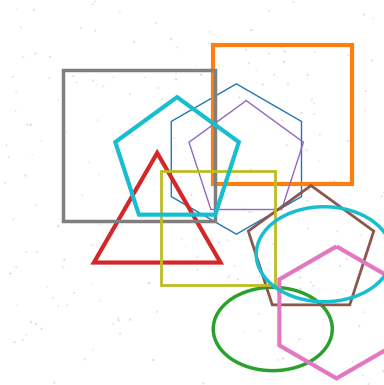[{"shape": "hexagon", "thickness": 1, "radius": 0.98, "center": [0.614, 0.587]}, {"shape": "square", "thickness": 3, "radius": 0.9, "center": [0.733, 0.702]}, {"shape": "oval", "thickness": 2.5, "radius": 0.77, "center": [0.708, 0.145]}, {"shape": "triangle", "thickness": 3, "radius": 0.95, "center": [0.408, 0.413]}, {"shape": "pentagon", "thickness": 1, "radius": 0.78, "center": [0.64, 0.582]}, {"shape": "pentagon", "thickness": 2, "radius": 0.86, "center": [0.808, 0.347]}, {"shape": "hexagon", "thickness": 3, "radius": 0.86, "center": [0.874, 0.189]}, {"shape": "square", "thickness": 2.5, "radius": 0.98, "center": [0.361, 0.622]}, {"shape": "square", "thickness": 2, "radius": 0.74, "center": [0.566, 0.407]}, {"shape": "oval", "thickness": 2.5, "radius": 0.88, "center": [0.842, 0.34]}, {"shape": "pentagon", "thickness": 3, "radius": 0.84, "center": [0.46, 0.579]}]